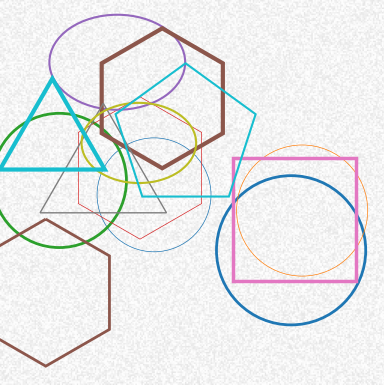[{"shape": "circle", "thickness": 2, "radius": 0.97, "center": [0.756, 0.35]}, {"shape": "circle", "thickness": 0.5, "radius": 0.74, "center": [0.4, 0.494]}, {"shape": "circle", "thickness": 0.5, "radius": 0.85, "center": [0.785, 0.453]}, {"shape": "circle", "thickness": 2, "radius": 0.87, "center": [0.154, 0.531]}, {"shape": "hexagon", "thickness": 0.5, "radius": 0.92, "center": [0.364, 0.564]}, {"shape": "oval", "thickness": 1.5, "radius": 0.88, "center": [0.305, 0.838]}, {"shape": "hexagon", "thickness": 3, "radius": 0.91, "center": [0.421, 0.745]}, {"shape": "hexagon", "thickness": 2, "radius": 0.95, "center": [0.119, 0.24]}, {"shape": "square", "thickness": 2.5, "radius": 0.8, "center": [0.764, 0.43]}, {"shape": "triangle", "thickness": 1, "radius": 0.95, "center": [0.268, 0.542]}, {"shape": "oval", "thickness": 1.5, "radius": 0.74, "center": [0.361, 0.629]}, {"shape": "pentagon", "thickness": 1.5, "radius": 0.96, "center": [0.482, 0.644]}, {"shape": "triangle", "thickness": 3, "radius": 0.79, "center": [0.136, 0.638]}]